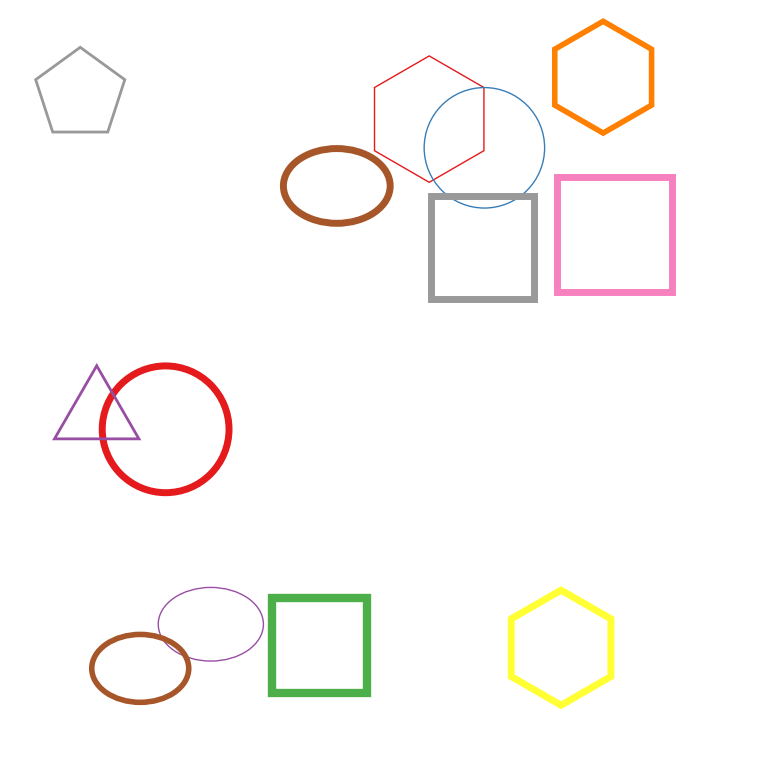[{"shape": "hexagon", "thickness": 0.5, "radius": 0.41, "center": [0.557, 0.845]}, {"shape": "circle", "thickness": 2.5, "radius": 0.41, "center": [0.215, 0.442]}, {"shape": "circle", "thickness": 0.5, "radius": 0.39, "center": [0.629, 0.808]}, {"shape": "square", "thickness": 3, "radius": 0.31, "center": [0.415, 0.162]}, {"shape": "triangle", "thickness": 1, "radius": 0.32, "center": [0.126, 0.462]}, {"shape": "oval", "thickness": 0.5, "radius": 0.34, "center": [0.274, 0.189]}, {"shape": "hexagon", "thickness": 2, "radius": 0.36, "center": [0.783, 0.9]}, {"shape": "hexagon", "thickness": 2.5, "radius": 0.37, "center": [0.729, 0.159]}, {"shape": "oval", "thickness": 2.5, "radius": 0.35, "center": [0.437, 0.759]}, {"shape": "oval", "thickness": 2, "radius": 0.31, "center": [0.182, 0.132]}, {"shape": "square", "thickness": 2.5, "radius": 0.37, "center": [0.798, 0.696]}, {"shape": "square", "thickness": 2.5, "radius": 0.33, "center": [0.627, 0.679]}, {"shape": "pentagon", "thickness": 1, "radius": 0.3, "center": [0.104, 0.878]}]